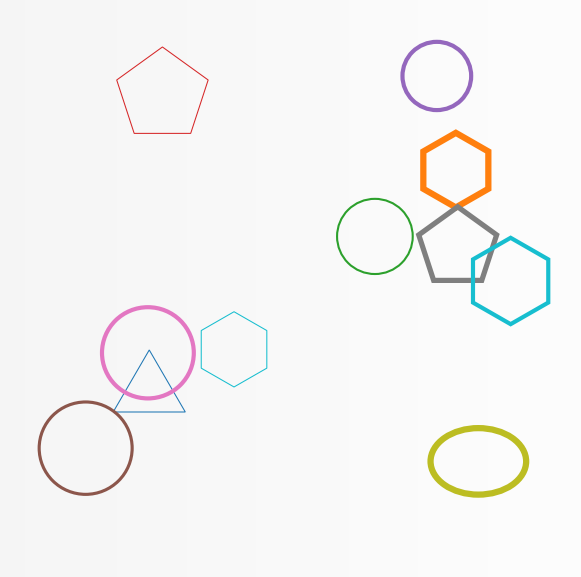[{"shape": "triangle", "thickness": 0.5, "radius": 0.36, "center": [0.257, 0.322]}, {"shape": "hexagon", "thickness": 3, "radius": 0.32, "center": [0.784, 0.705]}, {"shape": "circle", "thickness": 1, "radius": 0.33, "center": [0.645, 0.59]}, {"shape": "pentagon", "thickness": 0.5, "radius": 0.41, "center": [0.279, 0.835]}, {"shape": "circle", "thickness": 2, "radius": 0.3, "center": [0.752, 0.868]}, {"shape": "circle", "thickness": 1.5, "radius": 0.4, "center": [0.147, 0.223]}, {"shape": "circle", "thickness": 2, "radius": 0.39, "center": [0.254, 0.388]}, {"shape": "pentagon", "thickness": 2.5, "radius": 0.35, "center": [0.787, 0.571]}, {"shape": "oval", "thickness": 3, "radius": 0.41, "center": [0.823, 0.2]}, {"shape": "hexagon", "thickness": 0.5, "radius": 0.33, "center": [0.403, 0.394]}, {"shape": "hexagon", "thickness": 2, "radius": 0.37, "center": [0.879, 0.513]}]